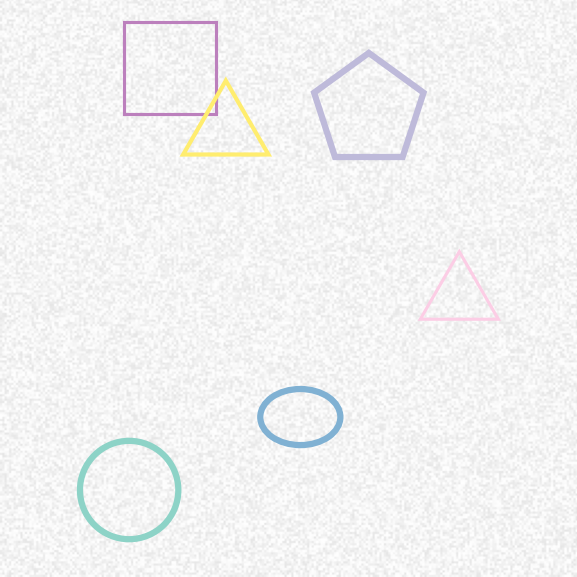[{"shape": "circle", "thickness": 3, "radius": 0.43, "center": [0.224, 0.151]}, {"shape": "pentagon", "thickness": 3, "radius": 0.5, "center": [0.639, 0.808]}, {"shape": "oval", "thickness": 3, "radius": 0.35, "center": [0.52, 0.277]}, {"shape": "triangle", "thickness": 1.5, "radius": 0.39, "center": [0.795, 0.485]}, {"shape": "square", "thickness": 1.5, "radius": 0.4, "center": [0.295, 0.881]}, {"shape": "triangle", "thickness": 2, "radius": 0.43, "center": [0.391, 0.774]}]